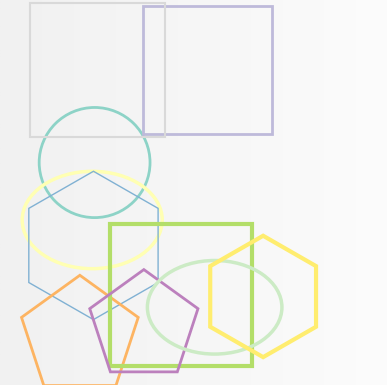[{"shape": "circle", "thickness": 2, "radius": 0.72, "center": [0.244, 0.578]}, {"shape": "oval", "thickness": 2.5, "radius": 0.9, "center": [0.238, 0.429]}, {"shape": "square", "thickness": 2, "radius": 0.83, "center": [0.535, 0.819]}, {"shape": "hexagon", "thickness": 1, "radius": 0.96, "center": [0.241, 0.362]}, {"shape": "pentagon", "thickness": 2, "radius": 0.79, "center": [0.206, 0.127]}, {"shape": "square", "thickness": 3, "radius": 0.92, "center": [0.468, 0.234]}, {"shape": "square", "thickness": 1.5, "radius": 0.87, "center": [0.252, 0.818]}, {"shape": "pentagon", "thickness": 2, "radius": 0.73, "center": [0.371, 0.153]}, {"shape": "oval", "thickness": 2.5, "radius": 0.87, "center": [0.554, 0.202]}, {"shape": "hexagon", "thickness": 3, "radius": 0.79, "center": [0.679, 0.23]}]